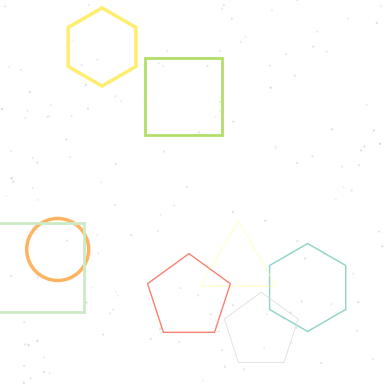[{"shape": "hexagon", "thickness": 1, "radius": 0.57, "center": [0.799, 0.253]}, {"shape": "triangle", "thickness": 0.5, "radius": 0.56, "center": [0.619, 0.313]}, {"shape": "pentagon", "thickness": 1, "radius": 0.57, "center": [0.491, 0.228]}, {"shape": "circle", "thickness": 2.5, "radius": 0.4, "center": [0.15, 0.352]}, {"shape": "square", "thickness": 2, "radius": 0.5, "center": [0.477, 0.749]}, {"shape": "pentagon", "thickness": 0.5, "radius": 0.5, "center": [0.679, 0.14]}, {"shape": "square", "thickness": 2, "radius": 0.58, "center": [0.102, 0.304]}, {"shape": "hexagon", "thickness": 2.5, "radius": 0.51, "center": [0.265, 0.878]}]